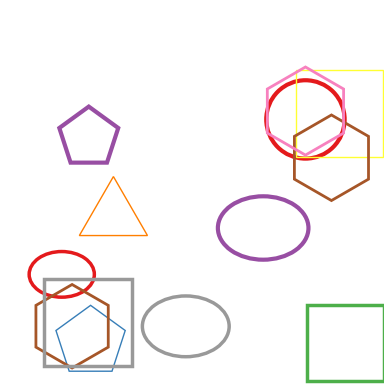[{"shape": "circle", "thickness": 3, "radius": 0.51, "center": [0.793, 0.69]}, {"shape": "oval", "thickness": 2.5, "radius": 0.42, "center": [0.16, 0.287]}, {"shape": "pentagon", "thickness": 1, "radius": 0.47, "center": [0.235, 0.112]}, {"shape": "square", "thickness": 2.5, "radius": 0.5, "center": [0.897, 0.108]}, {"shape": "oval", "thickness": 3, "radius": 0.59, "center": [0.684, 0.408]}, {"shape": "pentagon", "thickness": 3, "radius": 0.4, "center": [0.231, 0.643]}, {"shape": "triangle", "thickness": 1, "radius": 0.51, "center": [0.295, 0.439]}, {"shape": "square", "thickness": 1, "radius": 0.56, "center": [0.882, 0.706]}, {"shape": "hexagon", "thickness": 2, "radius": 0.56, "center": [0.861, 0.59]}, {"shape": "hexagon", "thickness": 2, "radius": 0.54, "center": [0.187, 0.153]}, {"shape": "hexagon", "thickness": 2, "radius": 0.57, "center": [0.793, 0.712]}, {"shape": "square", "thickness": 2.5, "radius": 0.57, "center": [0.229, 0.162]}, {"shape": "oval", "thickness": 2.5, "radius": 0.56, "center": [0.483, 0.152]}]